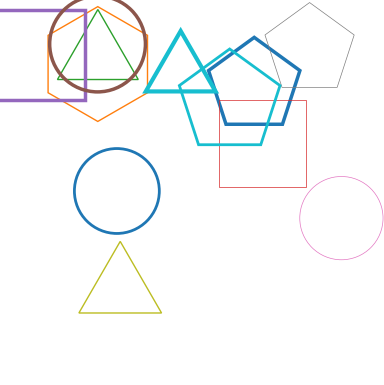[{"shape": "circle", "thickness": 2, "radius": 0.55, "center": [0.304, 0.504]}, {"shape": "pentagon", "thickness": 2.5, "radius": 0.62, "center": [0.66, 0.778]}, {"shape": "hexagon", "thickness": 1, "radius": 0.75, "center": [0.254, 0.834]}, {"shape": "triangle", "thickness": 1, "radius": 0.61, "center": [0.254, 0.854]}, {"shape": "square", "thickness": 0.5, "radius": 0.57, "center": [0.683, 0.628]}, {"shape": "square", "thickness": 2.5, "radius": 0.58, "center": [0.103, 0.857]}, {"shape": "circle", "thickness": 2.5, "radius": 0.62, "center": [0.253, 0.886]}, {"shape": "circle", "thickness": 0.5, "radius": 0.54, "center": [0.887, 0.433]}, {"shape": "pentagon", "thickness": 0.5, "radius": 0.61, "center": [0.804, 0.872]}, {"shape": "triangle", "thickness": 1, "radius": 0.62, "center": [0.312, 0.249]}, {"shape": "triangle", "thickness": 3, "radius": 0.52, "center": [0.469, 0.815]}, {"shape": "pentagon", "thickness": 2, "radius": 0.69, "center": [0.597, 0.735]}]